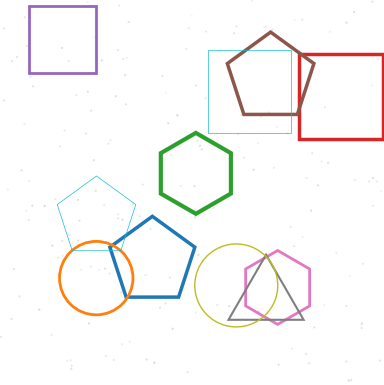[{"shape": "pentagon", "thickness": 2.5, "radius": 0.58, "center": [0.396, 0.322]}, {"shape": "circle", "thickness": 2, "radius": 0.48, "center": [0.25, 0.278]}, {"shape": "hexagon", "thickness": 3, "radius": 0.53, "center": [0.509, 0.55]}, {"shape": "square", "thickness": 2.5, "radius": 0.55, "center": [0.886, 0.75]}, {"shape": "square", "thickness": 2, "radius": 0.44, "center": [0.162, 0.898]}, {"shape": "pentagon", "thickness": 2.5, "radius": 0.59, "center": [0.703, 0.798]}, {"shape": "hexagon", "thickness": 2, "radius": 0.48, "center": [0.721, 0.253]}, {"shape": "triangle", "thickness": 1.5, "radius": 0.56, "center": [0.691, 0.226]}, {"shape": "circle", "thickness": 1, "radius": 0.54, "center": [0.614, 0.259]}, {"shape": "pentagon", "thickness": 0.5, "radius": 0.54, "center": [0.251, 0.436]}, {"shape": "square", "thickness": 0.5, "radius": 0.54, "center": [0.648, 0.763]}]